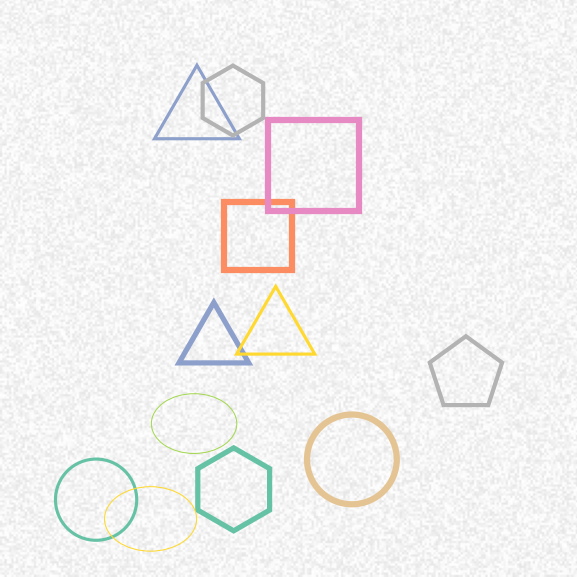[{"shape": "circle", "thickness": 1.5, "radius": 0.35, "center": [0.166, 0.134]}, {"shape": "hexagon", "thickness": 2.5, "radius": 0.36, "center": [0.405, 0.152]}, {"shape": "square", "thickness": 3, "radius": 0.3, "center": [0.447, 0.591]}, {"shape": "triangle", "thickness": 2.5, "radius": 0.35, "center": [0.37, 0.406]}, {"shape": "triangle", "thickness": 1.5, "radius": 0.42, "center": [0.341, 0.801]}, {"shape": "square", "thickness": 3, "radius": 0.39, "center": [0.543, 0.713]}, {"shape": "oval", "thickness": 0.5, "radius": 0.37, "center": [0.336, 0.266]}, {"shape": "oval", "thickness": 0.5, "radius": 0.4, "center": [0.261, 0.101]}, {"shape": "triangle", "thickness": 1.5, "radius": 0.39, "center": [0.477, 0.425]}, {"shape": "circle", "thickness": 3, "radius": 0.39, "center": [0.609, 0.204]}, {"shape": "pentagon", "thickness": 2, "radius": 0.33, "center": [0.807, 0.351]}, {"shape": "hexagon", "thickness": 2, "radius": 0.3, "center": [0.403, 0.825]}]